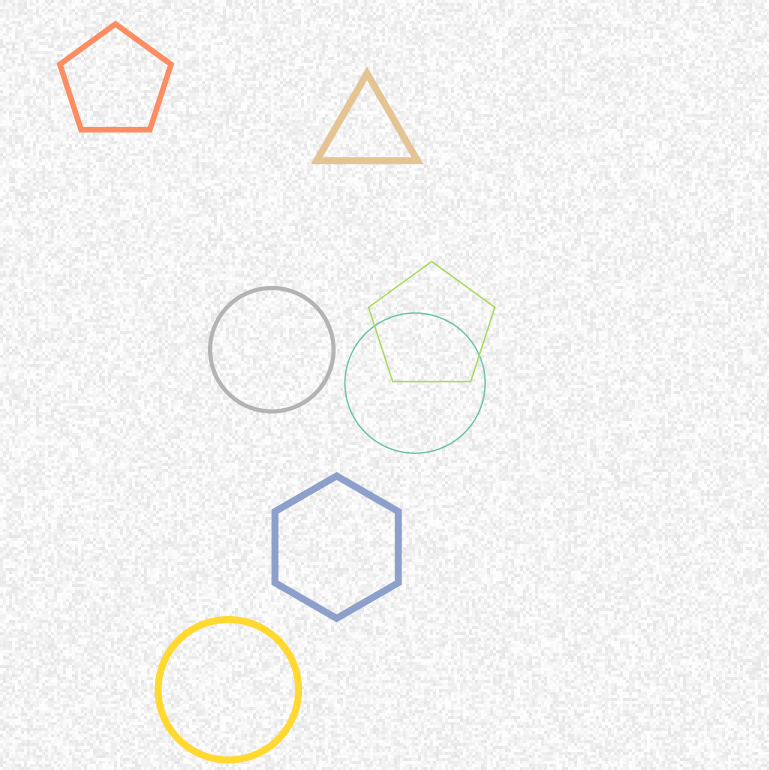[{"shape": "circle", "thickness": 0.5, "radius": 0.46, "center": [0.539, 0.502]}, {"shape": "pentagon", "thickness": 2, "radius": 0.38, "center": [0.15, 0.893]}, {"shape": "hexagon", "thickness": 2.5, "radius": 0.46, "center": [0.437, 0.289]}, {"shape": "pentagon", "thickness": 0.5, "radius": 0.43, "center": [0.561, 0.574]}, {"shape": "circle", "thickness": 2.5, "radius": 0.46, "center": [0.297, 0.104]}, {"shape": "triangle", "thickness": 2.5, "radius": 0.38, "center": [0.477, 0.829]}, {"shape": "circle", "thickness": 1.5, "radius": 0.4, "center": [0.353, 0.546]}]